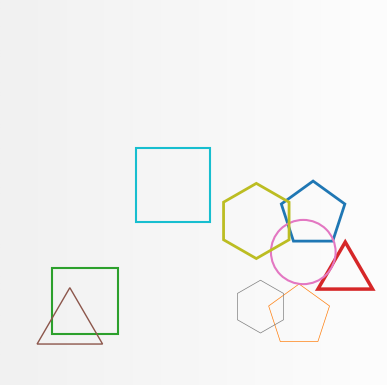[{"shape": "pentagon", "thickness": 2, "radius": 0.43, "center": [0.808, 0.443]}, {"shape": "pentagon", "thickness": 0.5, "radius": 0.41, "center": [0.772, 0.18]}, {"shape": "square", "thickness": 1.5, "radius": 0.43, "center": [0.219, 0.219]}, {"shape": "triangle", "thickness": 2.5, "radius": 0.41, "center": [0.891, 0.29]}, {"shape": "triangle", "thickness": 1, "radius": 0.49, "center": [0.18, 0.155]}, {"shape": "circle", "thickness": 1.5, "radius": 0.42, "center": [0.783, 0.345]}, {"shape": "hexagon", "thickness": 0.5, "radius": 0.34, "center": [0.672, 0.204]}, {"shape": "hexagon", "thickness": 2, "radius": 0.49, "center": [0.661, 0.426]}, {"shape": "square", "thickness": 1.5, "radius": 0.48, "center": [0.446, 0.52]}]